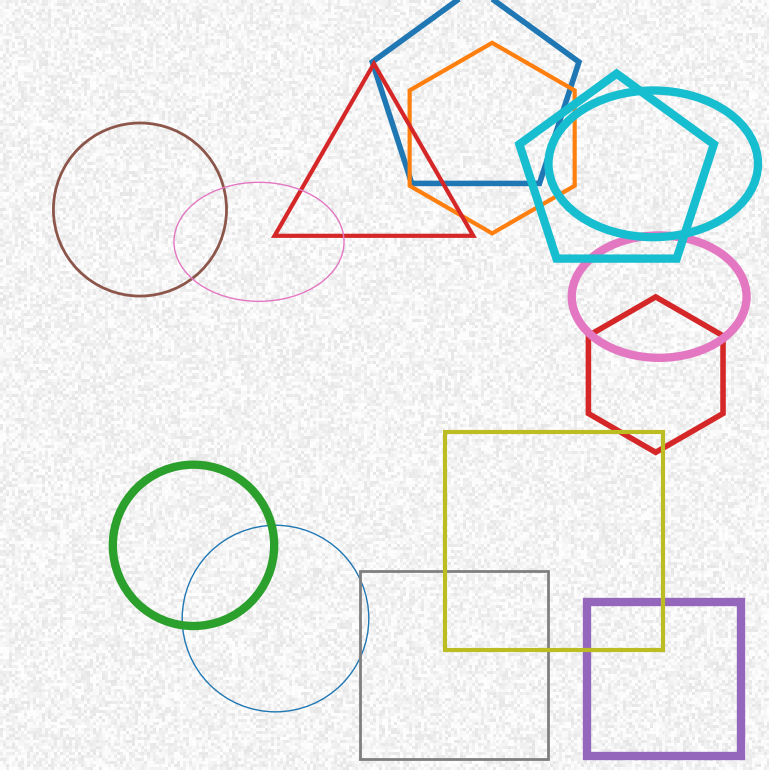[{"shape": "pentagon", "thickness": 2, "radius": 0.71, "center": [0.618, 0.876]}, {"shape": "circle", "thickness": 0.5, "radius": 0.61, "center": [0.358, 0.197]}, {"shape": "hexagon", "thickness": 1.5, "radius": 0.62, "center": [0.639, 0.821]}, {"shape": "circle", "thickness": 3, "radius": 0.52, "center": [0.251, 0.292]}, {"shape": "hexagon", "thickness": 2, "radius": 0.5, "center": [0.852, 0.513]}, {"shape": "triangle", "thickness": 1.5, "radius": 0.75, "center": [0.486, 0.768]}, {"shape": "square", "thickness": 3, "radius": 0.5, "center": [0.862, 0.118]}, {"shape": "circle", "thickness": 1, "radius": 0.56, "center": [0.182, 0.728]}, {"shape": "oval", "thickness": 0.5, "radius": 0.55, "center": [0.336, 0.686]}, {"shape": "oval", "thickness": 3, "radius": 0.57, "center": [0.856, 0.615]}, {"shape": "square", "thickness": 1, "radius": 0.61, "center": [0.589, 0.137]}, {"shape": "square", "thickness": 1.5, "radius": 0.71, "center": [0.719, 0.297]}, {"shape": "pentagon", "thickness": 3, "radius": 0.66, "center": [0.801, 0.772]}, {"shape": "oval", "thickness": 3, "radius": 0.68, "center": [0.848, 0.787]}]